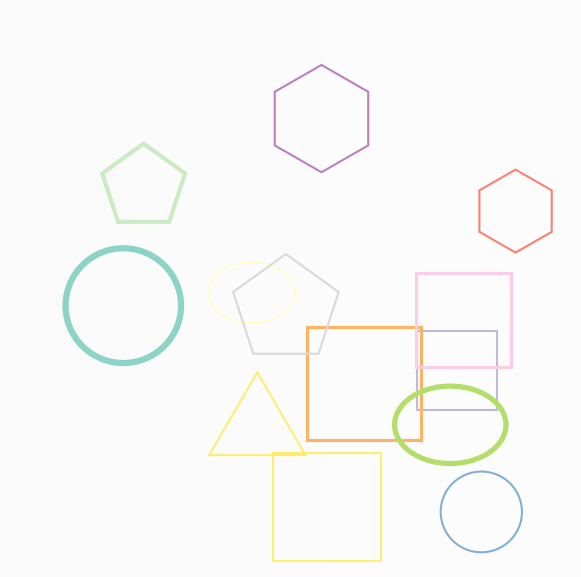[{"shape": "circle", "thickness": 3, "radius": 0.5, "center": [0.212, 0.47]}, {"shape": "oval", "thickness": 0.5, "radius": 0.37, "center": [0.432, 0.493]}, {"shape": "square", "thickness": 1, "radius": 0.34, "center": [0.786, 0.357]}, {"shape": "hexagon", "thickness": 1, "radius": 0.36, "center": [0.887, 0.634]}, {"shape": "circle", "thickness": 1, "radius": 0.35, "center": [0.828, 0.113]}, {"shape": "square", "thickness": 1.5, "radius": 0.49, "center": [0.627, 0.335]}, {"shape": "oval", "thickness": 2.5, "radius": 0.48, "center": [0.775, 0.264]}, {"shape": "square", "thickness": 1.5, "radius": 0.41, "center": [0.798, 0.446]}, {"shape": "pentagon", "thickness": 1, "radius": 0.48, "center": [0.492, 0.464]}, {"shape": "hexagon", "thickness": 1, "radius": 0.46, "center": [0.553, 0.794]}, {"shape": "pentagon", "thickness": 2, "radius": 0.37, "center": [0.247, 0.676]}, {"shape": "triangle", "thickness": 1, "radius": 0.48, "center": [0.443, 0.259]}, {"shape": "square", "thickness": 1, "radius": 0.47, "center": [0.563, 0.121]}]